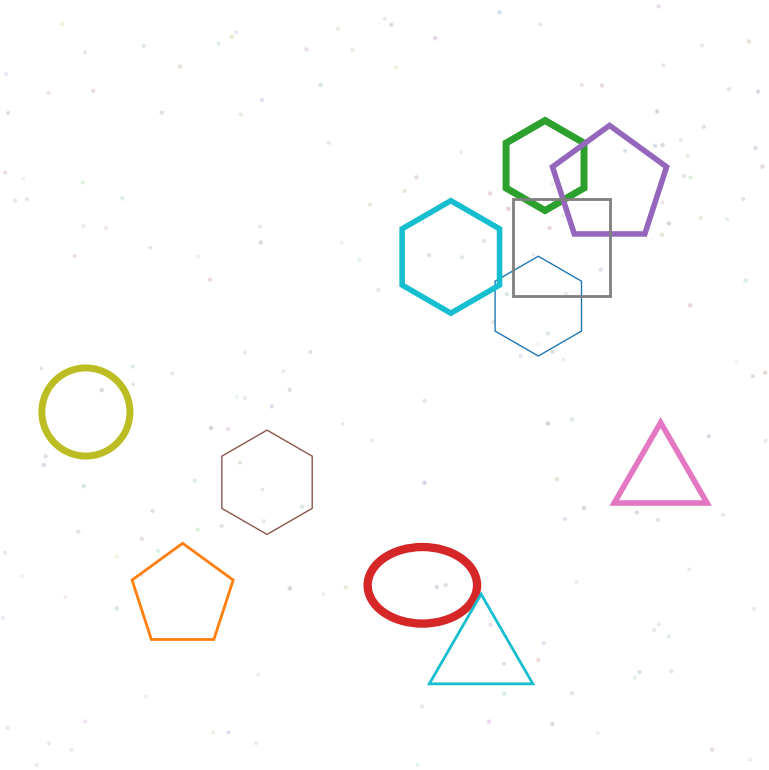[{"shape": "hexagon", "thickness": 0.5, "radius": 0.32, "center": [0.699, 0.602]}, {"shape": "pentagon", "thickness": 1, "radius": 0.35, "center": [0.237, 0.225]}, {"shape": "hexagon", "thickness": 2.5, "radius": 0.29, "center": [0.708, 0.785]}, {"shape": "oval", "thickness": 3, "radius": 0.36, "center": [0.549, 0.24]}, {"shape": "pentagon", "thickness": 2, "radius": 0.39, "center": [0.792, 0.759]}, {"shape": "hexagon", "thickness": 0.5, "radius": 0.34, "center": [0.347, 0.374]}, {"shape": "triangle", "thickness": 2, "radius": 0.35, "center": [0.858, 0.382]}, {"shape": "square", "thickness": 1, "radius": 0.32, "center": [0.729, 0.678]}, {"shape": "circle", "thickness": 2.5, "radius": 0.29, "center": [0.112, 0.465]}, {"shape": "hexagon", "thickness": 2, "radius": 0.37, "center": [0.586, 0.666]}, {"shape": "triangle", "thickness": 1, "radius": 0.39, "center": [0.625, 0.151]}]